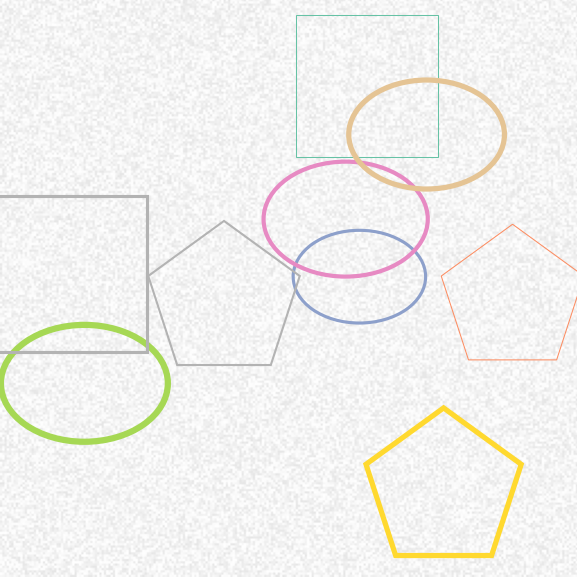[{"shape": "square", "thickness": 0.5, "radius": 0.62, "center": [0.635, 0.851]}, {"shape": "pentagon", "thickness": 0.5, "radius": 0.65, "center": [0.888, 0.481]}, {"shape": "oval", "thickness": 1.5, "radius": 0.57, "center": [0.622, 0.52]}, {"shape": "oval", "thickness": 2, "radius": 0.71, "center": [0.599, 0.62]}, {"shape": "oval", "thickness": 3, "radius": 0.72, "center": [0.146, 0.335]}, {"shape": "pentagon", "thickness": 2.5, "radius": 0.71, "center": [0.768, 0.151]}, {"shape": "oval", "thickness": 2.5, "radius": 0.67, "center": [0.739, 0.766]}, {"shape": "square", "thickness": 1.5, "radius": 0.68, "center": [0.119, 0.525]}, {"shape": "pentagon", "thickness": 1, "radius": 0.69, "center": [0.388, 0.479]}]